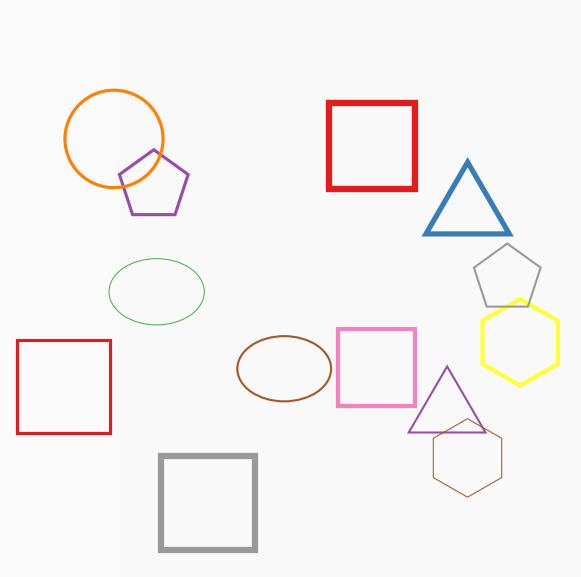[{"shape": "square", "thickness": 3, "radius": 0.37, "center": [0.64, 0.746]}, {"shape": "square", "thickness": 1.5, "radius": 0.4, "center": [0.109, 0.331]}, {"shape": "triangle", "thickness": 2.5, "radius": 0.41, "center": [0.805, 0.635]}, {"shape": "oval", "thickness": 0.5, "radius": 0.41, "center": [0.269, 0.494]}, {"shape": "pentagon", "thickness": 1.5, "radius": 0.31, "center": [0.265, 0.678]}, {"shape": "triangle", "thickness": 1, "radius": 0.38, "center": [0.769, 0.288]}, {"shape": "circle", "thickness": 1.5, "radius": 0.42, "center": [0.196, 0.759]}, {"shape": "hexagon", "thickness": 2, "radius": 0.37, "center": [0.895, 0.406]}, {"shape": "hexagon", "thickness": 0.5, "radius": 0.34, "center": [0.804, 0.206]}, {"shape": "oval", "thickness": 1, "radius": 0.4, "center": [0.489, 0.361]}, {"shape": "square", "thickness": 2, "radius": 0.33, "center": [0.648, 0.363]}, {"shape": "square", "thickness": 3, "radius": 0.4, "center": [0.358, 0.128]}, {"shape": "pentagon", "thickness": 1, "radius": 0.3, "center": [0.873, 0.517]}]